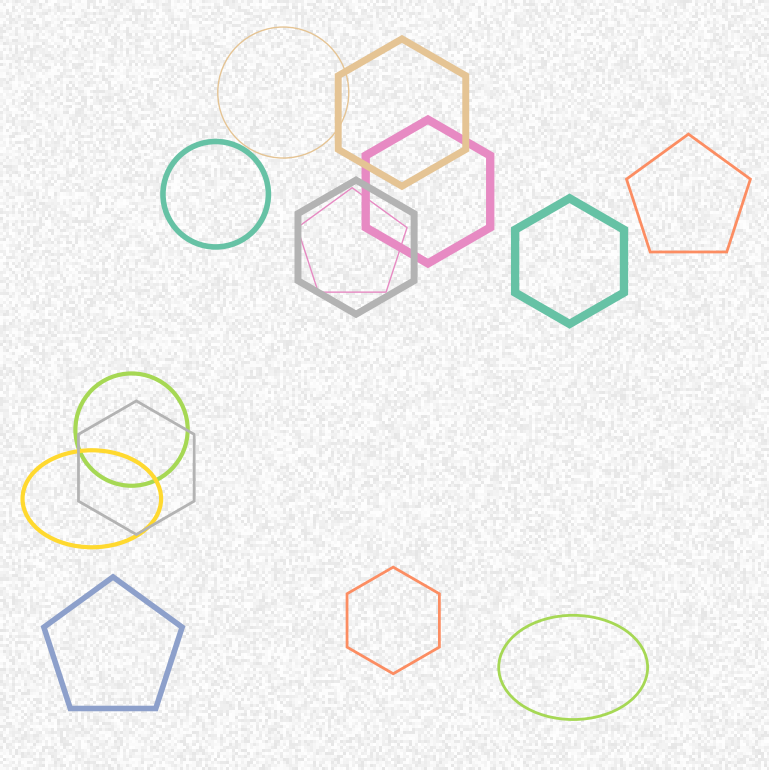[{"shape": "hexagon", "thickness": 3, "radius": 0.41, "center": [0.74, 0.661]}, {"shape": "circle", "thickness": 2, "radius": 0.34, "center": [0.28, 0.748]}, {"shape": "hexagon", "thickness": 1, "radius": 0.35, "center": [0.511, 0.194]}, {"shape": "pentagon", "thickness": 1, "radius": 0.42, "center": [0.894, 0.741]}, {"shape": "pentagon", "thickness": 2, "radius": 0.47, "center": [0.147, 0.156]}, {"shape": "pentagon", "thickness": 0.5, "radius": 0.37, "center": [0.457, 0.681]}, {"shape": "hexagon", "thickness": 3, "radius": 0.47, "center": [0.556, 0.751]}, {"shape": "circle", "thickness": 1.5, "radius": 0.36, "center": [0.171, 0.442]}, {"shape": "oval", "thickness": 1, "radius": 0.48, "center": [0.744, 0.133]}, {"shape": "oval", "thickness": 1.5, "radius": 0.45, "center": [0.119, 0.352]}, {"shape": "hexagon", "thickness": 2.5, "radius": 0.48, "center": [0.522, 0.854]}, {"shape": "circle", "thickness": 0.5, "radius": 0.43, "center": [0.368, 0.88]}, {"shape": "hexagon", "thickness": 2.5, "radius": 0.44, "center": [0.462, 0.679]}, {"shape": "hexagon", "thickness": 1, "radius": 0.43, "center": [0.177, 0.393]}]